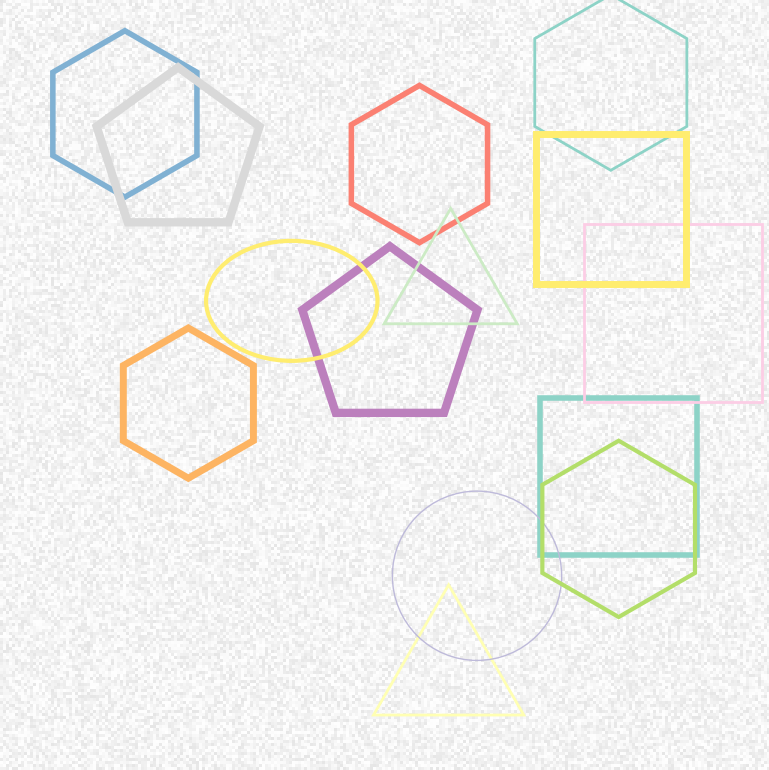[{"shape": "hexagon", "thickness": 1, "radius": 0.57, "center": [0.793, 0.893]}, {"shape": "square", "thickness": 2, "radius": 0.51, "center": [0.803, 0.381]}, {"shape": "triangle", "thickness": 1, "radius": 0.56, "center": [0.583, 0.128]}, {"shape": "circle", "thickness": 0.5, "radius": 0.55, "center": [0.619, 0.252]}, {"shape": "hexagon", "thickness": 2, "radius": 0.51, "center": [0.545, 0.787]}, {"shape": "hexagon", "thickness": 2, "radius": 0.54, "center": [0.162, 0.852]}, {"shape": "hexagon", "thickness": 2.5, "radius": 0.49, "center": [0.245, 0.476]}, {"shape": "hexagon", "thickness": 1.5, "radius": 0.57, "center": [0.803, 0.313]}, {"shape": "square", "thickness": 1, "radius": 0.58, "center": [0.874, 0.594]}, {"shape": "pentagon", "thickness": 3, "radius": 0.56, "center": [0.231, 0.801]}, {"shape": "pentagon", "thickness": 3, "radius": 0.6, "center": [0.506, 0.561]}, {"shape": "triangle", "thickness": 1, "radius": 0.5, "center": [0.585, 0.629]}, {"shape": "square", "thickness": 2.5, "radius": 0.49, "center": [0.793, 0.728]}, {"shape": "oval", "thickness": 1.5, "radius": 0.56, "center": [0.379, 0.609]}]